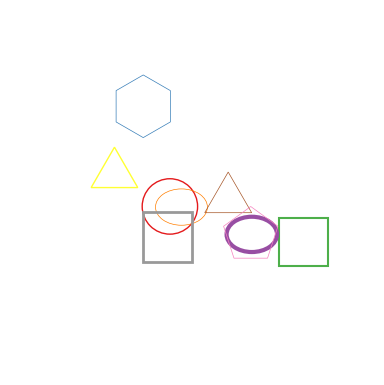[{"shape": "circle", "thickness": 1, "radius": 0.36, "center": [0.441, 0.464]}, {"shape": "hexagon", "thickness": 0.5, "radius": 0.41, "center": [0.372, 0.724]}, {"shape": "square", "thickness": 1.5, "radius": 0.31, "center": [0.788, 0.371]}, {"shape": "oval", "thickness": 3, "radius": 0.33, "center": [0.654, 0.391]}, {"shape": "oval", "thickness": 0.5, "radius": 0.34, "center": [0.471, 0.462]}, {"shape": "triangle", "thickness": 1, "radius": 0.35, "center": [0.297, 0.548]}, {"shape": "triangle", "thickness": 0.5, "radius": 0.35, "center": [0.593, 0.483]}, {"shape": "pentagon", "thickness": 0.5, "radius": 0.37, "center": [0.651, 0.389]}, {"shape": "square", "thickness": 2, "radius": 0.32, "center": [0.435, 0.384]}]